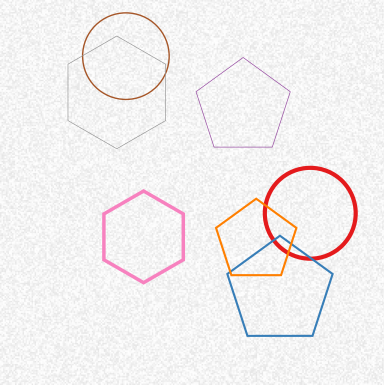[{"shape": "circle", "thickness": 3, "radius": 0.59, "center": [0.806, 0.446]}, {"shape": "pentagon", "thickness": 1.5, "radius": 0.72, "center": [0.727, 0.244]}, {"shape": "pentagon", "thickness": 0.5, "radius": 0.64, "center": [0.632, 0.722]}, {"shape": "pentagon", "thickness": 1.5, "radius": 0.55, "center": [0.665, 0.374]}, {"shape": "circle", "thickness": 1, "radius": 0.56, "center": [0.327, 0.854]}, {"shape": "hexagon", "thickness": 2.5, "radius": 0.6, "center": [0.373, 0.385]}, {"shape": "hexagon", "thickness": 0.5, "radius": 0.73, "center": [0.303, 0.76]}]